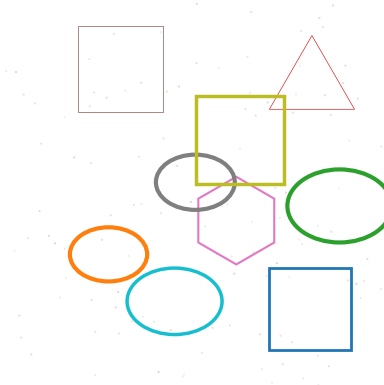[{"shape": "square", "thickness": 2, "radius": 0.53, "center": [0.806, 0.198]}, {"shape": "oval", "thickness": 3, "radius": 0.5, "center": [0.282, 0.339]}, {"shape": "oval", "thickness": 3, "radius": 0.68, "center": [0.882, 0.465]}, {"shape": "triangle", "thickness": 0.5, "radius": 0.64, "center": [0.81, 0.78]}, {"shape": "square", "thickness": 0.5, "radius": 0.56, "center": [0.313, 0.82]}, {"shape": "hexagon", "thickness": 1.5, "radius": 0.57, "center": [0.614, 0.427]}, {"shape": "oval", "thickness": 3, "radius": 0.51, "center": [0.507, 0.527]}, {"shape": "square", "thickness": 2.5, "radius": 0.57, "center": [0.624, 0.636]}, {"shape": "oval", "thickness": 2.5, "radius": 0.62, "center": [0.453, 0.217]}]